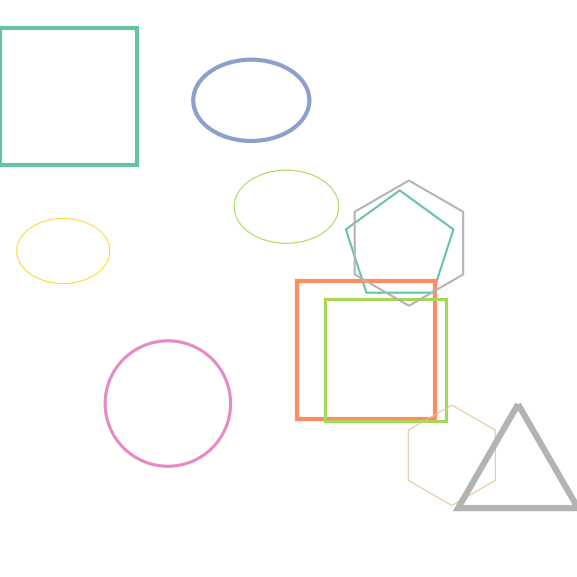[{"shape": "pentagon", "thickness": 1, "radius": 0.49, "center": [0.692, 0.572]}, {"shape": "square", "thickness": 2, "radius": 0.59, "center": [0.118, 0.832]}, {"shape": "square", "thickness": 2, "radius": 0.6, "center": [0.634, 0.394]}, {"shape": "oval", "thickness": 2, "radius": 0.5, "center": [0.435, 0.825]}, {"shape": "circle", "thickness": 1.5, "radius": 0.54, "center": [0.291, 0.3]}, {"shape": "square", "thickness": 1.5, "radius": 0.53, "center": [0.668, 0.376]}, {"shape": "oval", "thickness": 0.5, "radius": 0.45, "center": [0.496, 0.641]}, {"shape": "oval", "thickness": 0.5, "radius": 0.4, "center": [0.11, 0.565]}, {"shape": "hexagon", "thickness": 0.5, "radius": 0.44, "center": [0.782, 0.211]}, {"shape": "hexagon", "thickness": 1, "radius": 0.54, "center": [0.708, 0.578]}, {"shape": "triangle", "thickness": 3, "radius": 0.6, "center": [0.897, 0.179]}]